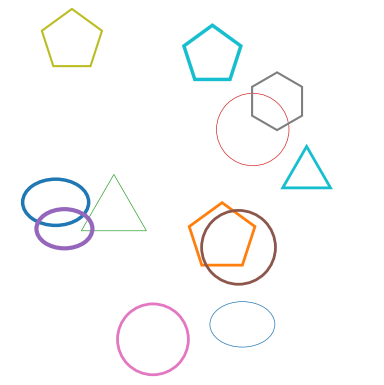[{"shape": "oval", "thickness": 0.5, "radius": 0.42, "center": [0.63, 0.158]}, {"shape": "oval", "thickness": 2.5, "radius": 0.43, "center": [0.145, 0.475]}, {"shape": "pentagon", "thickness": 2, "radius": 0.45, "center": [0.577, 0.384]}, {"shape": "triangle", "thickness": 0.5, "radius": 0.49, "center": [0.296, 0.449]}, {"shape": "circle", "thickness": 0.5, "radius": 0.47, "center": [0.656, 0.664]}, {"shape": "oval", "thickness": 3, "radius": 0.36, "center": [0.167, 0.406]}, {"shape": "circle", "thickness": 2, "radius": 0.48, "center": [0.62, 0.358]}, {"shape": "circle", "thickness": 2, "radius": 0.46, "center": [0.397, 0.119]}, {"shape": "hexagon", "thickness": 1.5, "radius": 0.37, "center": [0.72, 0.737]}, {"shape": "pentagon", "thickness": 1.5, "radius": 0.41, "center": [0.187, 0.895]}, {"shape": "pentagon", "thickness": 2.5, "radius": 0.39, "center": [0.552, 0.857]}, {"shape": "triangle", "thickness": 2, "radius": 0.36, "center": [0.796, 0.548]}]